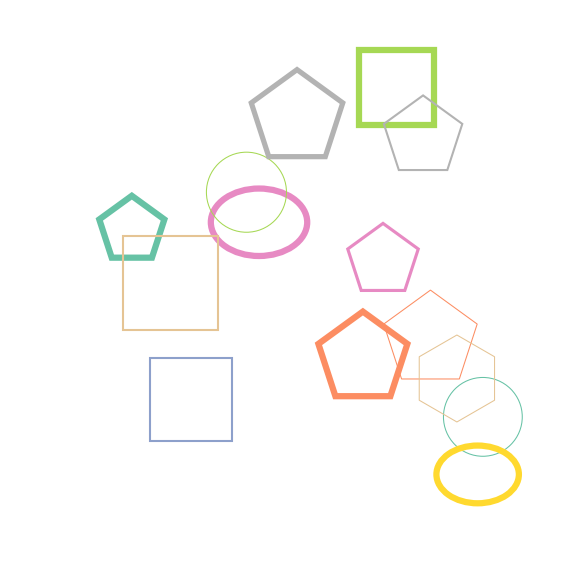[{"shape": "circle", "thickness": 0.5, "radius": 0.34, "center": [0.836, 0.277]}, {"shape": "pentagon", "thickness": 3, "radius": 0.3, "center": [0.228, 0.601]}, {"shape": "pentagon", "thickness": 3, "radius": 0.4, "center": [0.628, 0.379]}, {"shape": "pentagon", "thickness": 0.5, "radius": 0.43, "center": [0.745, 0.412]}, {"shape": "square", "thickness": 1, "radius": 0.36, "center": [0.33, 0.307]}, {"shape": "pentagon", "thickness": 1.5, "radius": 0.32, "center": [0.663, 0.548]}, {"shape": "oval", "thickness": 3, "radius": 0.42, "center": [0.449, 0.614]}, {"shape": "square", "thickness": 3, "radius": 0.32, "center": [0.686, 0.848]}, {"shape": "circle", "thickness": 0.5, "radius": 0.35, "center": [0.427, 0.666]}, {"shape": "oval", "thickness": 3, "radius": 0.36, "center": [0.827, 0.178]}, {"shape": "hexagon", "thickness": 0.5, "radius": 0.38, "center": [0.791, 0.344]}, {"shape": "square", "thickness": 1, "radius": 0.41, "center": [0.295, 0.509]}, {"shape": "pentagon", "thickness": 1, "radius": 0.36, "center": [0.733, 0.762]}, {"shape": "pentagon", "thickness": 2.5, "radius": 0.42, "center": [0.514, 0.795]}]